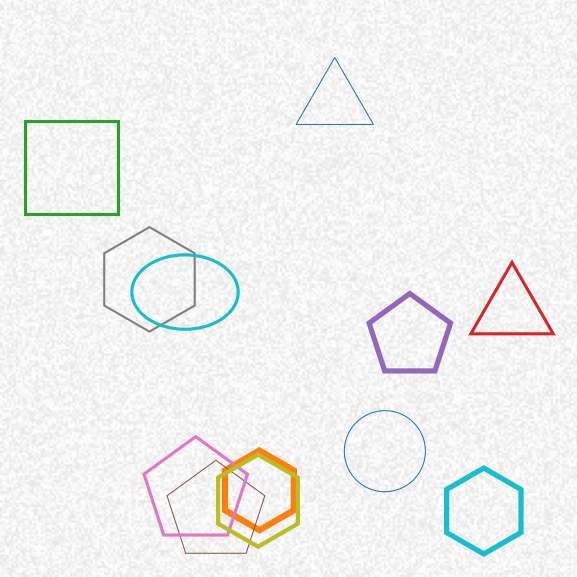[{"shape": "circle", "thickness": 0.5, "radius": 0.35, "center": [0.666, 0.218]}, {"shape": "triangle", "thickness": 0.5, "radius": 0.39, "center": [0.58, 0.822]}, {"shape": "hexagon", "thickness": 3, "radius": 0.34, "center": [0.449, 0.15]}, {"shape": "square", "thickness": 1.5, "radius": 0.4, "center": [0.123, 0.709]}, {"shape": "triangle", "thickness": 1.5, "radius": 0.41, "center": [0.887, 0.462]}, {"shape": "pentagon", "thickness": 2.5, "radius": 0.37, "center": [0.71, 0.417]}, {"shape": "pentagon", "thickness": 0.5, "radius": 0.45, "center": [0.374, 0.113]}, {"shape": "pentagon", "thickness": 1.5, "radius": 0.47, "center": [0.339, 0.149]}, {"shape": "hexagon", "thickness": 1, "radius": 0.45, "center": [0.259, 0.515]}, {"shape": "hexagon", "thickness": 2, "radius": 0.4, "center": [0.447, 0.132]}, {"shape": "oval", "thickness": 1.5, "radius": 0.46, "center": [0.32, 0.493]}, {"shape": "hexagon", "thickness": 2.5, "radius": 0.37, "center": [0.838, 0.114]}]